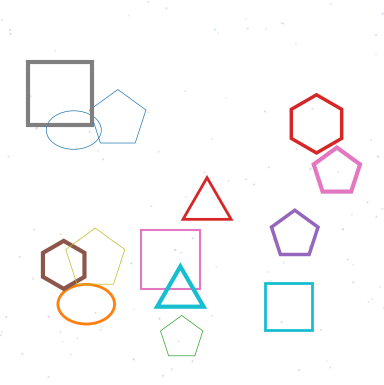[{"shape": "pentagon", "thickness": 0.5, "radius": 0.38, "center": [0.306, 0.691]}, {"shape": "oval", "thickness": 0.5, "radius": 0.36, "center": [0.192, 0.662]}, {"shape": "oval", "thickness": 2, "radius": 0.37, "center": [0.224, 0.21]}, {"shape": "pentagon", "thickness": 0.5, "radius": 0.29, "center": [0.472, 0.123]}, {"shape": "triangle", "thickness": 2, "radius": 0.36, "center": [0.538, 0.466]}, {"shape": "hexagon", "thickness": 2.5, "radius": 0.38, "center": [0.822, 0.678]}, {"shape": "pentagon", "thickness": 2.5, "radius": 0.32, "center": [0.766, 0.39]}, {"shape": "hexagon", "thickness": 3, "radius": 0.31, "center": [0.165, 0.312]}, {"shape": "square", "thickness": 1.5, "radius": 0.38, "center": [0.444, 0.325]}, {"shape": "pentagon", "thickness": 3, "radius": 0.32, "center": [0.875, 0.554]}, {"shape": "square", "thickness": 3, "radius": 0.41, "center": [0.156, 0.757]}, {"shape": "pentagon", "thickness": 0.5, "radius": 0.4, "center": [0.247, 0.327]}, {"shape": "triangle", "thickness": 3, "radius": 0.35, "center": [0.468, 0.238]}, {"shape": "square", "thickness": 2, "radius": 0.3, "center": [0.75, 0.204]}]